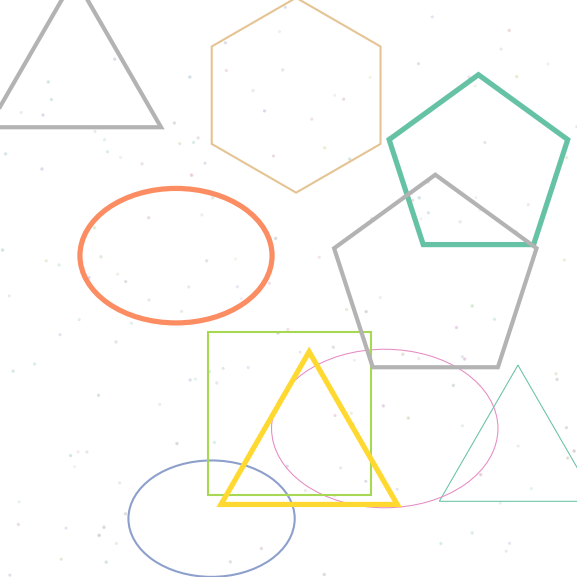[{"shape": "pentagon", "thickness": 2.5, "radius": 0.81, "center": [0.828, 0.707]}, {"shape": "triangle", "thickness": 0.5, "radius": 0.79, "center": [0.897, 0.21]}, {"shape": "oval", "thickness": 2.5, "radius": 0.83, "center": [0.305, 0.556]}, {"shape": "oval", "thickness": 1, "radius": 0.72, "center": [0.366, 0.101]}, {"shape": "oval", "thickness": 0.5, "radius": 0.98, "center": [0.666, 0.257]}, {"shape": "square", "thickness": 1, "radius": 0.71, "center": [0.501, 0.284]}, {"shape": "triangle", "thickness": 2.5, "radius": 0.88, "center": [0.535, 0.214]}, {"shape": "hexagon", "thickness": 1, "radius": 0.84, "center": [0.513, 0.834]}, {"shape": "triangle", "thickness": 2, "radius": 0.86, "center": [0.129, 0.865]}, {"shape": "pentagon", "thickness": 2, "radius": 0.92, "center": [0.754, 0.512]}]